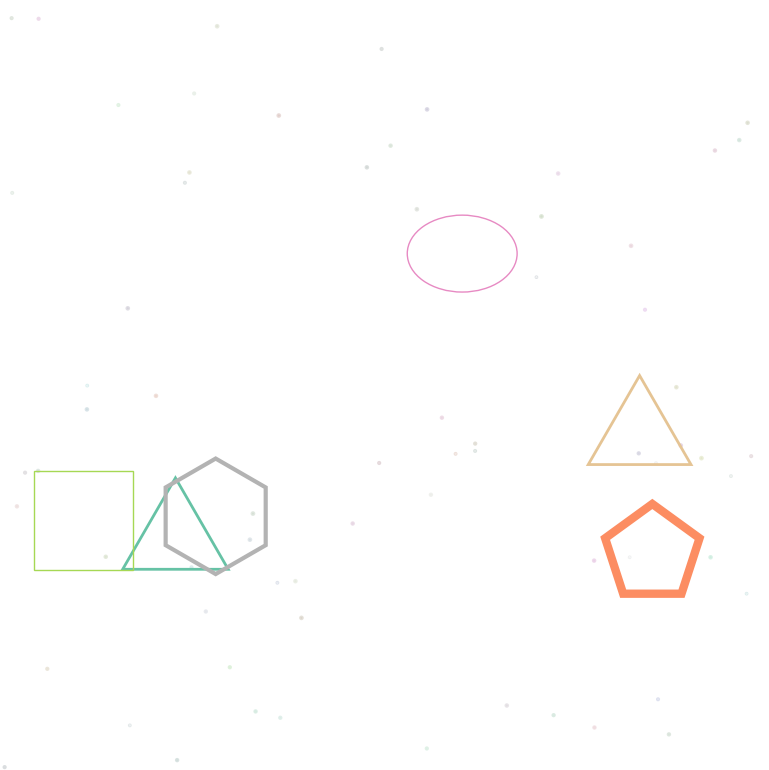[{"shape": "triangle", "thickness": 1, "radius": 0.4, "center": [0.228, 0.3]}, {"shape": "pentagon", "thickness": 3, "radius": 0.32, "center": [0.847, 0.281]}, {"shape": "oval", "thickness": 0.5, "radius": 0.36, "center": [0.6, 0.671]}, {"shape": "square", "thickness": 0.5, "radius": 0.32, "center": [0.108, 0.324]}, {"shape": "triangle", "thickness": 1, "radius": 0.39, "center": [0.831, 0.435]}, {"shape": "hexagon", "thickness": 1.5, "radius": 0.38, "center": [0.28, 0.329]}]